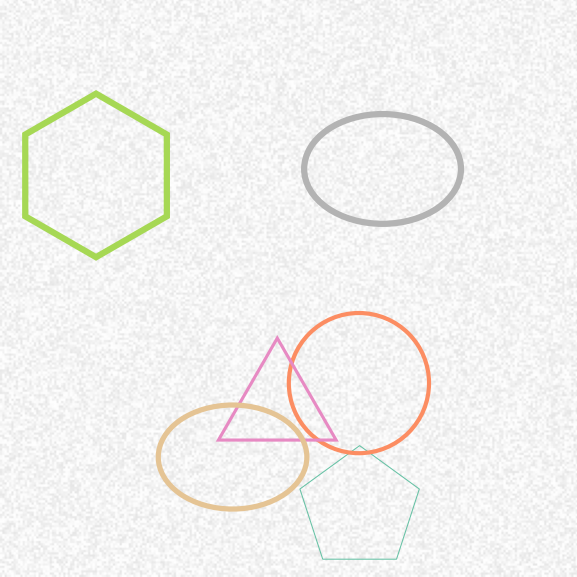[{"shape": "pentagon", "thickness": 0.5, "radius": 0.54, "center": [0.623, 0.119]}, {"shape": "circle", "thickness": 2, "radius": 0.61, "center": [0.622, 0.336]}, {"shape": "triangle", "thickness": 1.5, "radius": 0.59, "center": [0.48, 0.296]}, {"shape": "hexagon", "thickness": 3, "radius": 0.71, "center": [0.166, 0.695]}, {"shape": "oval", "thickness": 2.5, "radius": 0.64, "center": [0.403, 0.208]}, {"shape": "oval", "thickness": 3, "radius": 0.68, "center": [0.662, 0.707]}]